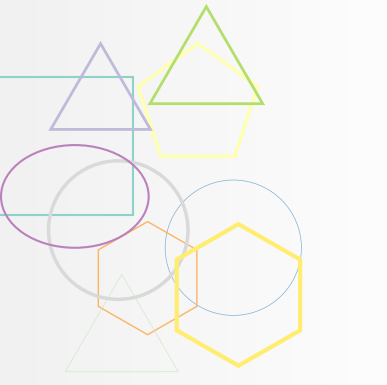[{"shape": "square", "thickness": 1.5, "radius": 0.9, "center": [0.165, 0.622]}, {"shape": "pentagon", "thickness": 2.5, "radius": 0.81, "center": [0.51, 0.725]}, {"shape": "triangle", "thickness": 2, "radius": 0.74, "center": [0.26, 0.738]}, {"shape": "circle", "thickness": 0.5, "radius": 0.88, "center": [0.602, 0.357]}, {"shape": "hexagon", "thickness": 1, "radius": 0.73, "center": [0.381, 0.278]}, {"shape": "triangle", "thickness": 2, "radius": 0.84, "center": [0.532, 0.815]}, {"shape": "circle", "thickness": 2.5, "radius": 0.9, "center": [0.305, 0.402]}, {"shape": "oval", "thickness": 1.5, "radius": 0.95, "center": [0.193, 0.49]}, {"shape": "triangle", "thickness": 0.5, "radius": 0.84, "center": [0.314, 0.119]}, {"shape": "hexagon", "thickness": 3, "radius": 0.92, "center": [0.615, 0.234]}]